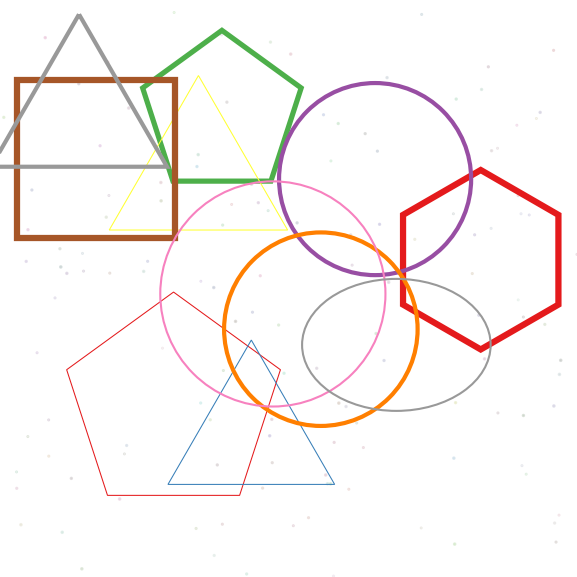[{"shape": "pentagon", "thickness": 0.5, "radius": 0.97, "center": [0.301, 0.299]}, {"shape": "hexagon", "thickness": 3, "radius": 0.78, "center": [0.832, 0.549]}, {"shape": "triangle", "thickness": 0.5, "radius": 0.83, "center": [0.435, 0.244]}, {"shape": "pentagon", "thickness": 2.5, "radius": 0.72, "center": [0.384, 0.802]}, {"shape": "circle", "thickness": 2, "radius": 0.83, "center": [0.65, 0.689]}, {"shape": "circle", "thickness": 2, "radius": 0.84, "center": [0.556, 0.429]}, {"shape": "triangle", "thickness": 0.5, "radius": 0.89, "center": [0.344, 0.69]}, {"shape": "square", "thickness": 3, "radius": 0.68, "center": [0.166, 0.724]}, {"shape": "circle", "thickness": 1, "radius": 0.97, "center": [0.472, 0.49]}, {"shape": "triangle", "thickness": 2, "radius": 0.88, "center": [0.137, 0.798]}, {"shape": "oval", "thickness": 1, "radius": 0.82, "center": [0.686, 0.402]}]